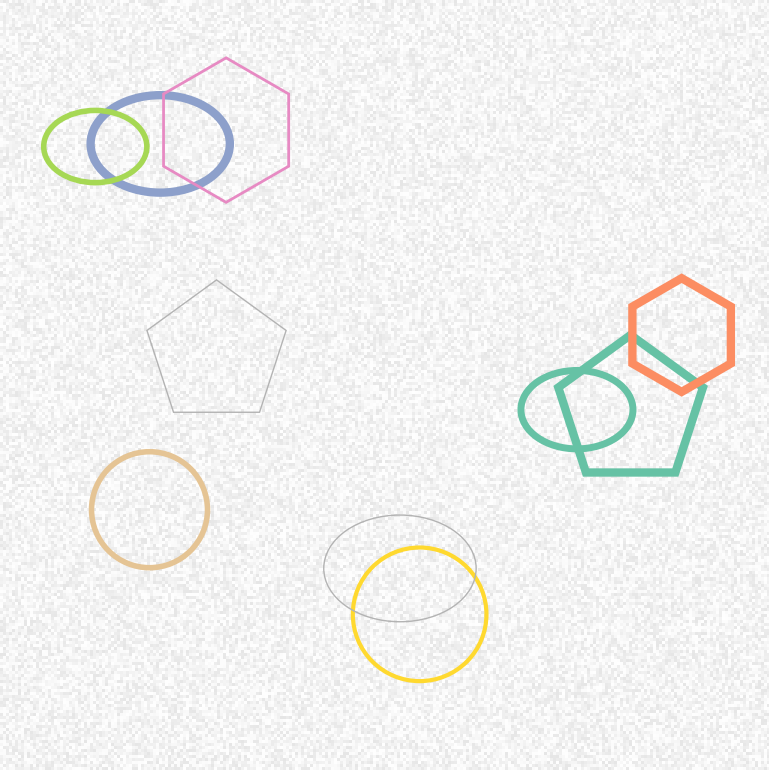[{"shape": "pentagon", "thickness": 3, "radius": 0.49, "center": [0.819, 0.466]}, {"shape": "oval", "thickness": 2.5, "radius": 0.36, "center": [0.749, 0.468]}, {"shape": "hexagon", "thickness": 3, "radius": 0.37, "center": [0.885, 0.565]}, {"shape": "oval", "thickness": 3, "radius": 0.45, "center": [0.208, 0.813]}, {"shape": "hexagon", "thickness": 1, "radius": 0.47, "center": [0.294, 0.831]}, {"shape": "oval", "thickness": 2, "radius": 0.33, "center": [0.124, 0.81]}, {"shape": "circle", "thickness": 1.5, "radius": 0.43, "center": [0.545, 0.202]}, {"shape": "circle", "thickness": 2, "radius": 0.38, "center": [0.194, 0.338]}, {"shape": "pentagon", "thickness": 0.5, "radius": 0.48, "center": [0.281, 0.541]}, {"shape": "oval", "thickness": 0.5, "radius": 0.49, "center": [0.519, 0.262]}]